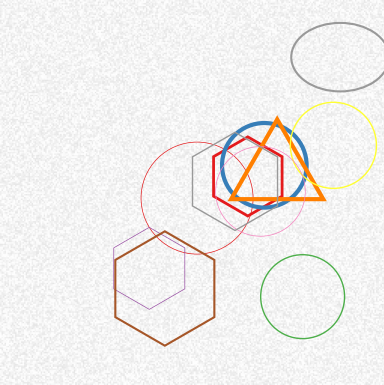[{"shape": "circle", "thickness": 0.5, "radius": 0.73, "center": [0.512, 0.485]}, {"shape": "hexagon", "thickness": 2, "radius": 0.51, "center": [0.644, 0.542]}, {"shape": "circle", "thickness": 3, "radius": 0.55, "center": [0.687, 0.571]}, {"shape": "circle", "thickness": 1, "radius": 0.54, "center": [0.786, 0.229]}, {"shape": "hexagon", "thickness": 0.5, "radius": 0.53, "center": [0.388, 0.303]}, {"shape": "triangle", "thickness": 3, "radius": 0.69, "center": [0.72, 0.552]}, {"shape": "circle", "thickness": 1, "radius": 0.56, "center": [0.866, 0.622]}, {"shape": "hexagon", "thickness": 1.5, "radius": 0.74, "center": [0.428, 0.251]}, {"shape": "circle", "thickness": 0.5, "radius": 0.58, "center": [0.677, 0.503]}, {"shape": "hexagon", "thickness": 1, "radius": 0.64, "center": [0.61, 0.529]}, {"shape": "oval", "thickness": 1.5, "radius": 0.64, "center": [0.884, 0.852]}]